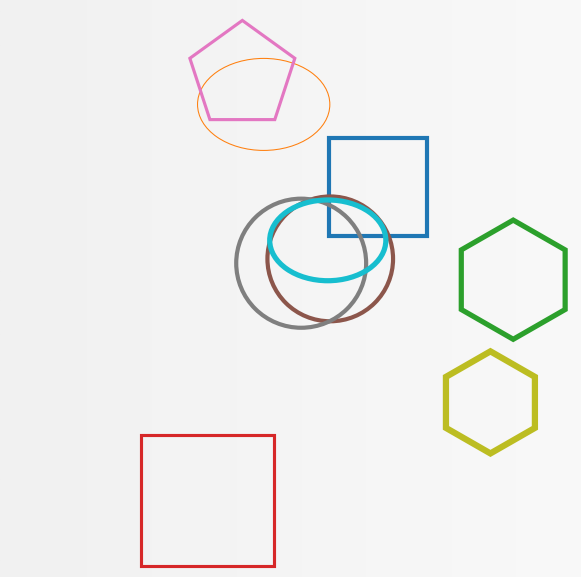[{"shape": "square", "thickness": 2, "radius": 0.42, "center": [0.65, 0.676]}, {"shape": "oval", "thickness": 0.5, "radius": 0.57, "center": [0.454, 0.818]}, {"shape": "hexagon", "thickness": 2.5, "radius": 0.52, "center": [0.883, 0.515]}, {"shape": "square", "thickness": 1.5, "radius": 0.57, "center": [0.357, 0.132]}, {"shape": "circle", "thickness": 2, "radius": 0.54, "center": [0.568, 0.551]}, {"shape": "pentagon", "thickness": 1.5, "radius": 0.47, "center": [0.417, 0.869]}, {"shape": "circle", "thickness": 2, "radius": 0.56, "center": [0.518, 0.543]}, {"shape": "hexagon", "thickness": 3, "radius": 0.44, "center": [0.844, 0.302]}, {"shape": "oval", "thickness": 2.5, "radius": 0.5, "center": [0.564, 0.583]}]